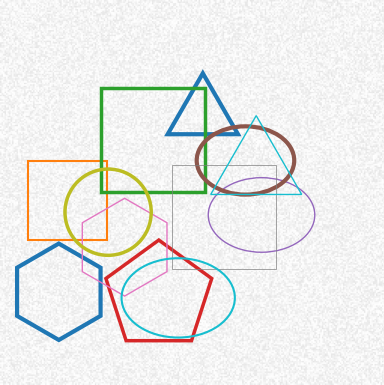[{"shape": "triangle", "thickness": 3, "radius": 0.53, "center": [0.527, 0.704]}, {"shape": "hexagon", "thickness": 3, "radius": 0.63, "center": [0.153, 0.242]}, {"shape": "square", "thickness": 1.5, "radius": 0.51, "center": [0.175, 0.48]}, {"shape": "square", "thickness": 2.5, "radius": 0.68, "center": [0.398, 0.636]}, {"shape": "pentagon", "thickness": 2.5, "radius": 0.72, "center": [0.412, 0.232]}, {"shape": "oval", "thickness": 1, "radius": 0.69, "center": [0.679, 0.442]}, {"shape": "oval", "thickness": 3, "radius": 0.63, "center": [0.638, 0.583]}, {"shape": "hexagon", "thickness": 1, "radius": 0.63, "center": [0.324, 0.358]}, {"shape": "square", "thickness": 0.5, "radius": 0.68, "center": [0.582, 0.437]}, {"shape": "circle", "thickness": 2.5, "radius": 0.56, "center": [0.281, 0.449]}, {"shape": "triangle", "thickness": 1, "radius": 0.68, "center": [0.665, 0.563]}, {"shape": "oval", "thickness": 1.5, "radius": 0.74, "center": [0.463, 0.226]}]